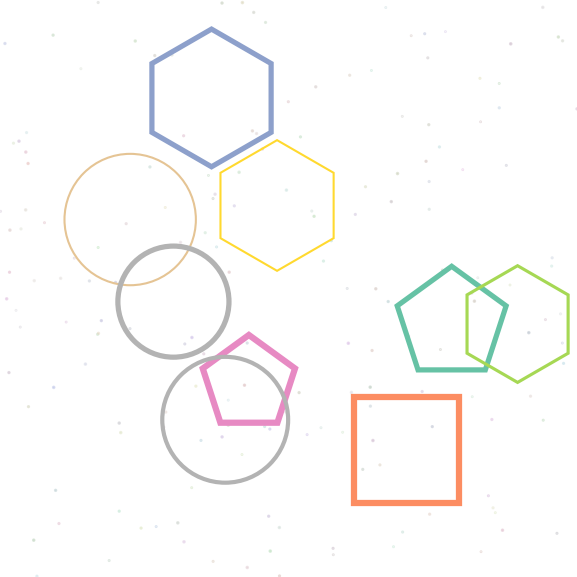[{"shape": "pentagon", "thickness": 2.5, "radius": 0.5, "center": [0.782, 0.439]}, {"shape": "square", "thickness": 3, "radius": 0.46, "center": [0.703, 0.22]}, {"shape": "hexagon", "thickness": 2.5, "radius": 0.6, "center": [0.366, 0.83]}, {"shape": "pentagon", "thickness": 3, "radius": 0.42, "center": [0.431, 0.335]}, {"shape": "hexagon", "thickness": 1.5, "radius": 0.51, "center": [0.896, 0.438]}, {"shape": "hexagon", "thickness": 1, "radius": 0.57, "center": [0.48, 0.643]}, {"shape": "circle", "thickness": 1, "radius": 0.57, "center": [0.225, 0.619]}, {"shape": "circle", "thickness": 2.5, "radius": 0.48, "center": [0.3, 0.477]}, {"shape": "circle", "thickness": 2, "radius": 0.54, "center": [0.39, 0.272]}]